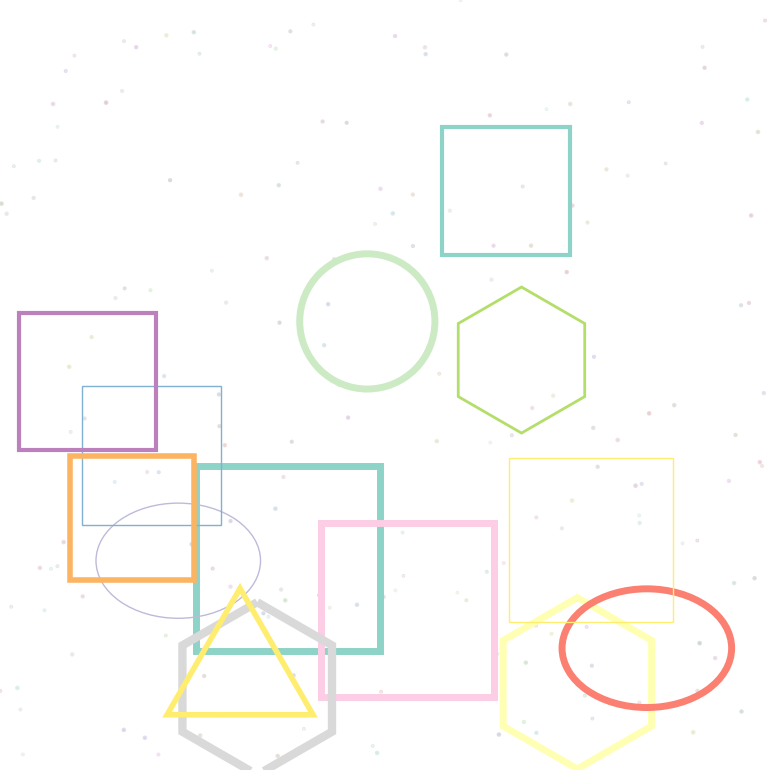[{"shape": "square", "thickness": 1.5, "radius": 0.42, "center": [0.657, 0.752]}, {"shape": "square", "thickness": 2.5, "radius": 0.6, "center": [0.374, 0.275]}, {"shape": "hexagon", "thickness": 2.5, "radius": 0.56, "center": [0.75, 0.113]}, {"shape": "oval", "thickness": 0.5, "radius": 0.53, "center": [0.232, 0.272]}, {"shape": "oval", "thickness": 2.5, "radius": 0.55, "center": [0.84, 0.158]}, {"shape": "square", "thickness": 0.5, "radius": 0.45, "center": [0.197, 0.408]}, {"shape": "square", "thickness": 2, "radius": 0.4, "center": [0.172, 0.328]}, {"shape": "hexagon", "thickness": 1, "radius": 0.47, "center": [0.677, 0.532]}, {"shape": "square", "thickness": 2.5, "radius": 0.56, "center": [0.529, 0.208]}, {"shape": "hexagon", "thickness": 3, "radius": 0.56, "center": [0.334, 0.106]}, {"shape": "square", "thickness": 1.5, "radius": 0.45, "center": [0.114, 0.505]}, {"shape": "circle", "thickness": 2.5, "radius": 0.44, "center": [0.477, 0.583]}, {"shape": "square", "thickness": 0.5, "radius": 0.53, "center": [0.767, 0.299]}, {"shape": "triangle", "thickness": 2, "radius": 0.55, "center": [0.312, 0.126]}]